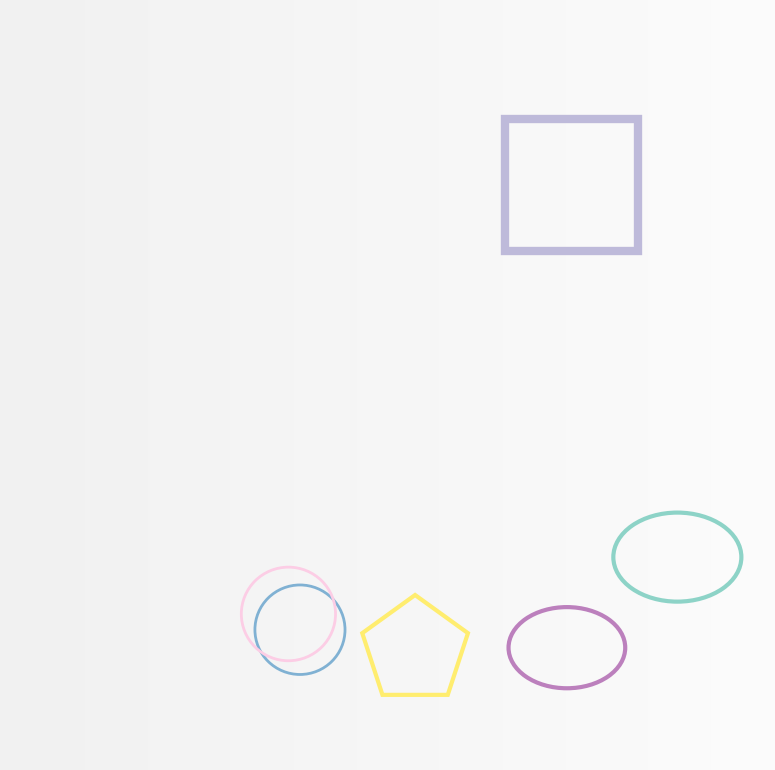[{"shape": "oval", "thickness": 1.5, "radius": 0.41, "center": [0.874, 0.276]}, {"shape": "square", "thickness": 3, "radius": 0.43, "center": [0.738, 0.76]}, {"shape": "circle", "thickness": 1, "radius": 0.29, "center": [0.387, 0.182]}, {"shape": "circle", "thickness": 1, "radius": 0.3, "center": [0.372, 0.203]}, {"shape": "oval", "thickness": 1.5, "radius": 0.38, "center": [0.731, 0.159]}, {"shape": "pentagon", "thickness": 1.5, "radius": 0.36, "center": [0.536, 0.156]}]